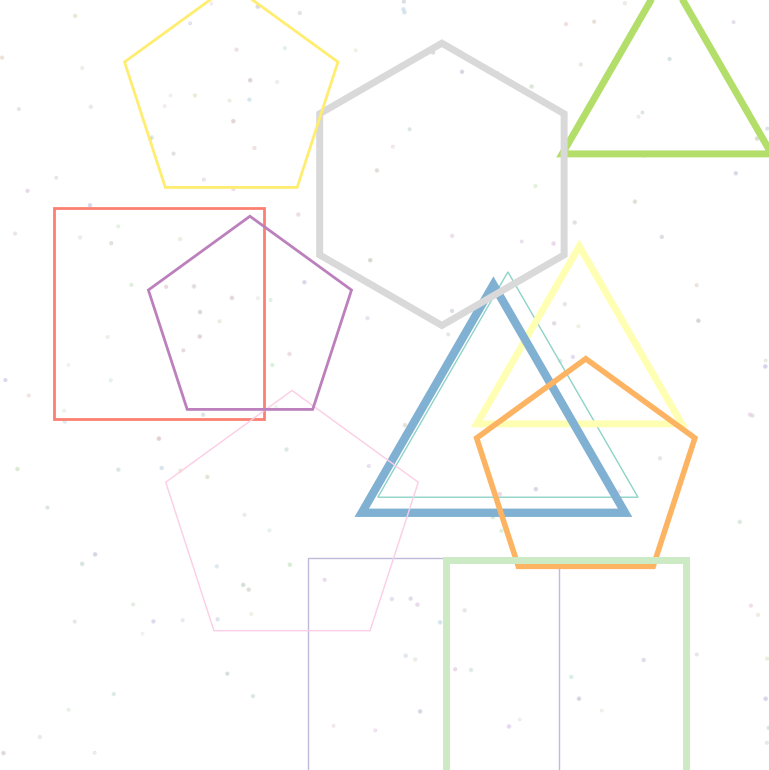[{"shape": "triangle", "thickness": 0.5, "radius": 0.98, "center": [0.66, 0.452]}, {"shape": "triangle", "thickness": 2.5, "radius": 0.77, "center": [0.752, 0.526]}, {"shape": "square", "thickness": 0.5, "radius": 0.81, "center": [0.563, 0.112]}, {"shape": "square", "thickness": 1, "radius": 0.68, "center": [0.207, 0.593]}, {"shape": "triangle", "thickness": 3, "radius": 0.99, "center": [0.641, 0.433]}, {"shape": "pentagon", "thickness": 2, "radius": 0.75, "center": [0.761, 0.385]}, {"shape": "triangle", "thickness": 2.5, "radius": 0.78, "center": [0.866, 0.879]}, {"shape": "pentagon", "thickness": 0.5, "radius": 0.86, "center": [0.379, 0.32]}, {"shape": "hexagon", "thickness": 2.5, "radius": 0.92, "center": [0.574, 0.761]}, {"shape": "pentagon", "thickness": 1, "radius": 0.69, "center": [0.325, 0.58]}, {"shape": "square", "thickness": 2.5, "radius": 0.78, "center": [0.735, 0.117]}, {"shape": "pentagon", "thickness": 1, "radius": 0.73, "center": [0.3, 0.874]}]